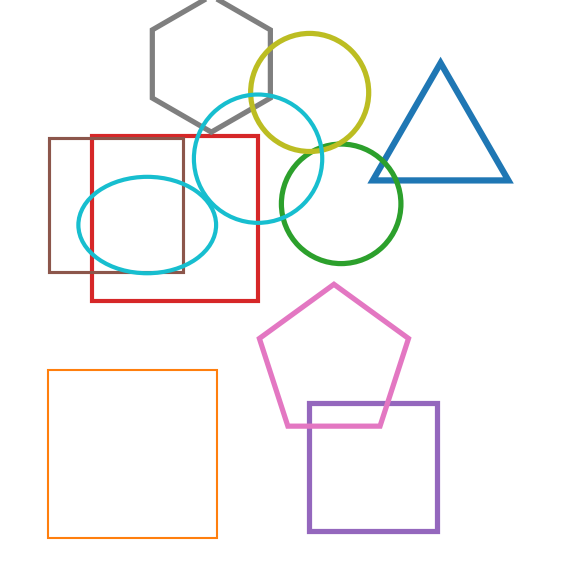[{"shape": "triangle", "thickness": 3, "radius": 0.68, "center": [0.763, 0.754]}, {"shape": "square", "thickness": 1, "radius": 0.73, "center": [0.229, 0.213]}, {"shape": "circle", "thickness": 2.5, "radius": 0.52, "center": [0.591, 0.646]}, {"shape": "square", "thickness": 2, "radius": 0.72, "center": [0.303, 0.621]}, {"shape": "square", "thickness": 2.5, "radius": 0.55, "center": [0.646, 0.19]}, {"shape": "square", "thickness": 1.5, "radius": 0.58, "center": [0.201, 0.644]}, {"shape": "pentagon", "thickness": 2.5, "radius": 0.68, "center": [0.578, 0.371]}, {"shape": "hexagon", "thickness": 2.5, "radius": 0.59, "center": [0.366, 0.888]}, {"shape": "circle", "thickness": 2.5, "radius": 0.51, "center": [0.536, 0.839]}, {"shape": "oval", "thickness": 2, "radius": 0.6, "center": [0.255, 0.609]}, {"shape": "circle", "thickness": 2, "radius": 0.56, "center": [0.447, 0.724]}]